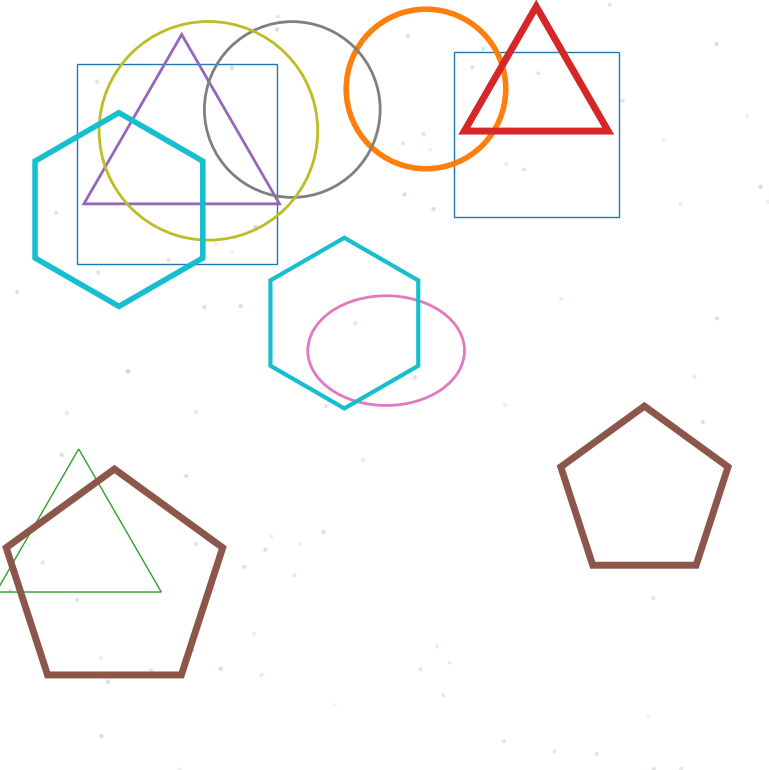[{"shape": "square", "thickness": 0.5, "radius": 0.65, "center": [0.23, 0.787]}, {"shape": "square", "thickness": 0.5, "radius": 0.54, "center": [0.697, 0.825]}, {"shape": "circle", "thickness": 2, "radius": 0.52, "center": [0.553, 0.884]}, {"shape": "triangle", "thickness": 0.5, "radius": 0.62, "center": [0.102, 0.293]}, {"shape": "triangle", "thickness": 2.5, "radius": 0.54, "center": [0.696, 0.884]}, {"shape": "triangle", "thickness": 1, "radius": 0.73, "center": [0.236, 0.809]}, {"shape": "pentagon", "thickness": 2.5, "radius": 0.57, "center": [0.837, 0.358]}, {"shape": "pentagon", "thickness": 2.5, "radius": 0.74, "center": [0.149, 0.243]}, {"shape": "oval", "thickness": 1, "radius": 0.51, "center": [0.501, 0.545]}, {"shape": "circle", "thickness": 1, "radius": 0.57, "center": [0.38, 0.858]}, {"shape": "circle", "thickness": 1, "radius": 0.71, "center": [0.271, 0.83]}, {"shape": "hexagon", "thickness": 1.5, "radius": 0.55, "center": [0.447, 0.58]}, {"shape": "hexagon", "thickness": 2, "radius": 0.63, "center": [0.154, 0.728]}]